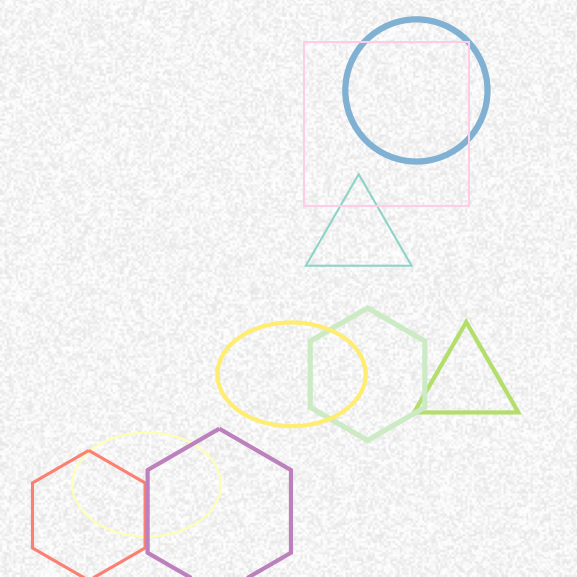[{"shape": "triangle", "thickness": 1, "radius": 0.53, "center": [0.621, 0.592]}, {"shape": "oval", "thickness": 1, "radius": 0.64, "center": [0.254, 0.16]}, {"shape": "hexagon", "thickness": 1.5, "radius": 0.56, "center": [0.154, 0.107]}, {"shape": "circle", "thickness": 3, "radius": 0.62, "center": [0.721, 0.843]}, {"shape": "triangle", "thickness": 2, "radius": 0.52, "center": [0.807, 0.337]}, {"shape": "square", "thickness": 1, "radius": 0.71, "center": [0.669, 0.785]}, {"shape": "hexagon", "thickness": 2, "radius": 0.72, "center": [0.38, 0.114]}, {"shape": "hexagon", "thickness": 2.5, "radius": 0.57, "center": [0.636, 0.351]}, {"shape": "oval", "thickness": 2, "radius": 0.64, "center": [0.505, 0.351]}]